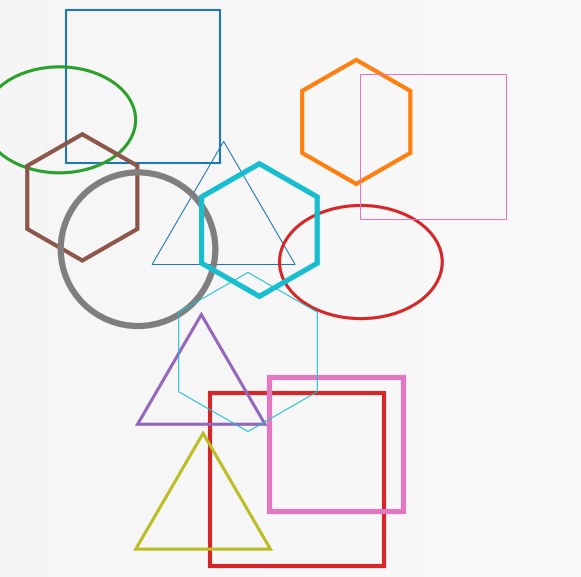[{"shape": "triangle", "thickness": 0.5, "radius": 0.71, "center": [0.385, 0.612]}, {"shape": "square", "thickness": 1, "radius": 0.66, "center": [0.247, 0.849]}, {"shape": "hexagon", "thickness": 2, "radius": 0.54, "center": [0.613, 0.788]}, {"shape": "oval", "thickness": 1.5, "radius": 0.66, "center": [0.102, 0.792]}, {"shape": "oval", "thickness": 1.5, "radius": 0.7, "center": [0.621, 0.545]}, {"shape": "square", "thickness": 2, "radius": 0.75, "center": [0.51, 0.168]}, {"shape": "triangle", "thickness": 1.5, "radius": 0.63, "center": [0.346, 0.328]}, {"shape": "hexagon", "thickness": 2, "radius": 0.55, "center": [0.142, 0.657]}, {"shape": "square", "thickness": 0.5, "radius": 0.63, "center": [0.745, 0.746]}, {"shape": "square", "thickness": 2.5, "radius": 0.58, "center": [0.578, 0.23]}, {"shape": "circle", "thickness": 3, "radius": 0.67, "center": [0.237, 0.568]}, {"shape": "triangle", "thickness": 1.5, "radius": 0.67, "center": [0.349, 0.115]}, {"shape": "hexagon", "thickness": 2.5, "radius": 0.57, "center": [0.446, 0.601]}, {"shape": "hexagon", "thickness": 0.5, "radius": 0.69, "center": [0.427, 0.39]}]